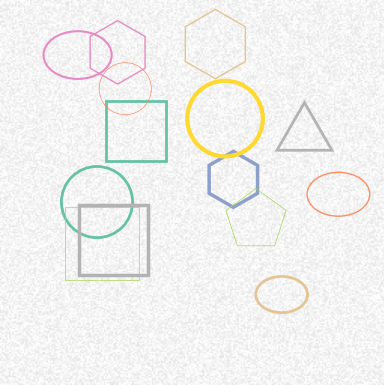[{"shape": "square", "thickness": 2, "radius": 0.39, "center": [0.353, 0.659]}, {"shape": "circle", "thickness": 2, "radius": 0.46, "center": [0.252, 0.475]}, {"shape": "oval", "thickness": 1, "radius": 0.41, "center": [0.879, 0.495]}, {"shape": "circle", "thickness": 0.5, "radius": 0.34, "center": [0.325, 0.77]}, {"shape": "hexagon", "thickness": 2.5, "radius": 0.36, "center": [0.606, 0.534]}, {"shape": "oval", "thickness": 1.5, "radius": 0.44, "center": [0.202, 0.857]}, {"shape": "hexagon", "thickness": 1, "radius": 0.41, "center": [0.305, 0.864]}, {"shape": "square", "thickness": 0.5, "radius": 0.48, "center": [0.266, 0.367]}, {"shape": "pentagon", "thickness": 0.5, "radius": 0.41, "center": [0.665, 0.428]}, {"shape": "circle", "thickness": 3, "radius": 0.49, "center": [0.585, 0.692]}, {"shape": "hexagon", "thickness": 1, "radius": 0.45, "center": [0.559, 0.885]}, {"shape": "oval", "thickness": 2, "radius": 0.34, "center": [0.732, 0.235]}, {"shape": "square", "thickness": 2.5, "radius": 0.45, "center": [0.295, 0.376]}, {"shape": "triangle", "thickness": 2, "radius": 0.41, "center": [0.791, 0.651]}]